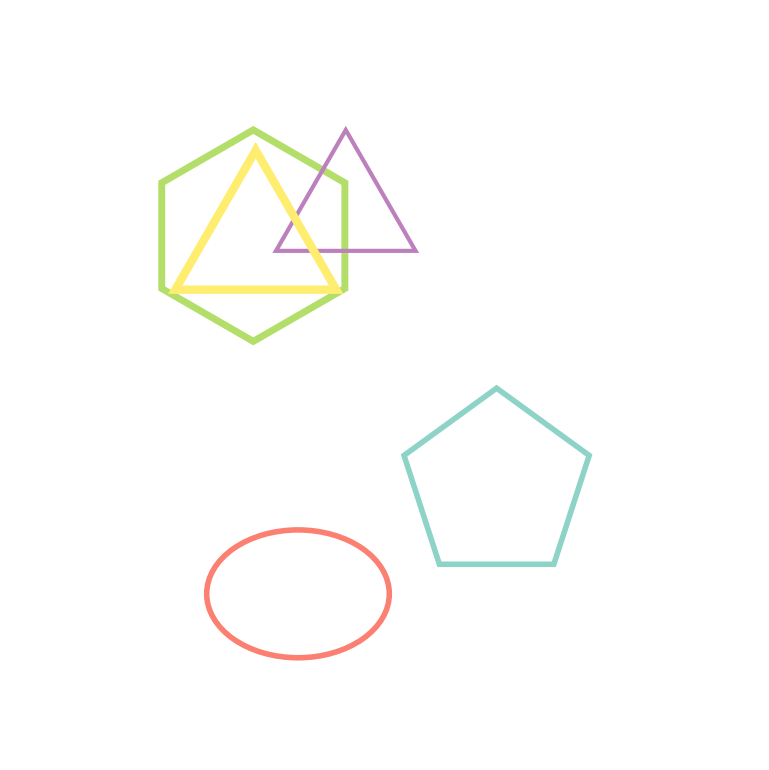[{"shape": "pentagon", "thickness": 2, "radius": 0.63, "center": [0.645, 0.369]}, {"shape": "oval", "thickness": 2, "radius": 0.59, "center": [0.387, 0.229]}, {"shape": "hexagon", "thickness": 2.5, "radius": 0.69, "center": [0.329, 0.694]}, {"shape": "triangle", "thickness": 1.5, "radius": 0.52, "center": [0.449, 0.727]}, {"shape": "triangle", "thickness": 3, "radius": 0.6, "center": [0.332, 0.684]}]